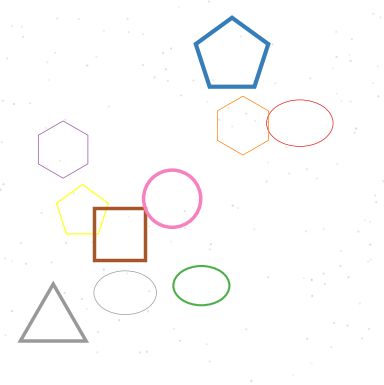[{"shape": "oval", "thickness": 0.5, "radius": 0.43, "center": [0.779, 0.68]}, {"shape": "pentagon", "thickness": 3, "radius": 0.5, "center": [0.603, 0.855]}, {"shape": "oval", "thickness": 1.5, "radius": 0.36, "center": [0.523, 0.258]}, {"shape": "hexagon", "thickness": 0.5, "radius": 0.37, "center": [0.164, 0.612]}, {"shape": "hexagon", "thickness": 0.5, "radius": 0.38, "center": [0.631, 0.674]}, {"shape": "pentagon", "thickness": 1, "radius": 0.35, "center": [0.214, 0.45]}, {"shape": "square", "thickness": 2.5, "radius": 0.34, "center": [0.31, 0.393]}, {"shape": "circle", "thickness": 2.5, "radius": 0.37, "center": [0.447, 0.484]}, {"shape": "oval", "thickness": 0.5, "radius": 0.41, "center": [0.325, 0.24]}, {"shape": "triangle", "thickness": 2.5, "radius": 0.49, "center": [0.138, 0.164]}]